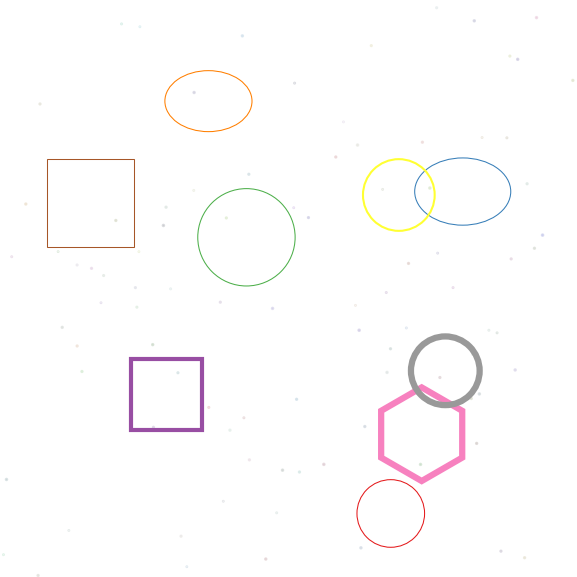[{"shape": "circle", "thickness": 0.5, "radius": 0.29, "center": [0.677, 0.11]}, {"shape": "oval", "thickness": 0.5, "radius": 0.42, "center": [0.801, 0.667]}, {"shape": "circle", "thickness": 0.5, "radius": 0.42, "center": [0.427, 0.588]}, {"shape": "square", "thickness": 2, "radius": 0.31, "center": [0.288, 0.316]}, {"shape": "oval", "thickness": 0.5, "radius": 0.38, "center": [0.361, 0.824]}, {"shape": "circle", "thickness": 1, "radius": 0.31, "center": [0.691, 0.661]}, {"shape": "square", "thickness": 0.5, "radius": 0.38, "center": [0.157, 0.648]}, {"shape": "hexagon", "thickness": 3, "radius": 0.41, "center": [0.73, 0.247]}, {"shape": "circle", "thickness": 3, "radius": 0.3, "center": [0.771, 0.357]}]